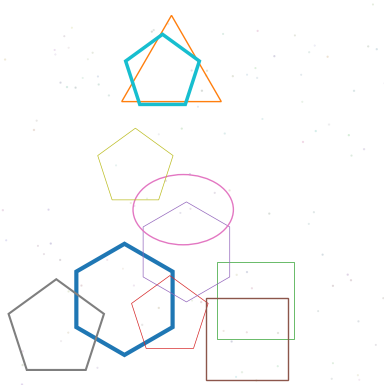[{"shape": "hexagon", "thickness": 3, "radius": 0.72, "center": [0.323, 0.222]}, {"shape": "triangle", "thickness": 1, "radius": 0.75, "center": [0.445, 0.811]}, {"shape": "square", "thickness": 0.5, "radius": 0.5, "center": [0.663, 0.219]}, {"shape": "pentagon", "thickness": 0.5, "radius": 0.52, "center": [0.441, 0.18]}, {"shape": "hexagon", "thickness": 0.5, "radius": 0.65, "center": [0.484, 0.346]}, {"shape": "square", "thickness": 1, "radius": 0.53, "center": [0.642, 0.119]}, {"shape": "oval", "thickness": 1, "radius": 0.65, "center": [0.476, 0.455]}, {"shape": "pentagon", "thickness": 1.5, "radius": 0.65, "center": [0.146, 0.144]}, {"shape": "pentagon", "thickness": 0.5, "radius": 0.51, "center": [0.352, 0.564]}, {"shape": "pentagon", "thickness": 2.5, "radius": 0.5, "center": [0.422, 0.81]}]